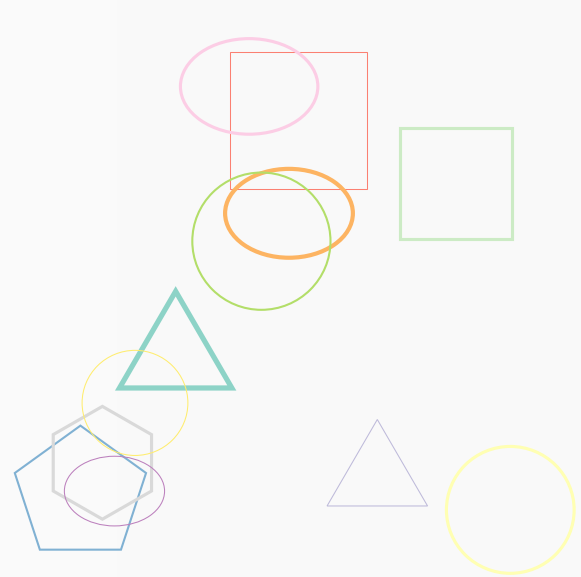[{"shape": "triangle", "thickness": 2.5, "radius": 0.56, "center": [0.302, 0.383]}, {"shape": "circle", "thickness": 1.5, "radius": 0.55, "center": [0.878, 0.116]}, {"shape": "triangle", "thickness": 0.5, "radius": 0.5, "center": [0.649, 0.173]}, {"shape": "square", "thickness": 0.5, "radius": 0.59, "center": [0.513, 0.791]}, {"shape": "pentagon", "thickness": 1, "radius": 0.59, "center": [0.138, 0.143]}, {"shape": "oval", "thickness": 2, "radius": 0.55, "center": [0.497, 0.63]}, {"shape": "circle", "thickness": 1, "radius": 0.59, "center": [0.45, 0.582]}, {"shape": "oval", "thickness": 1.5, "radius": 0.59, "center": [0.429, 0.849]}, {"shape": "hexagon", "thickness": 1.5, "radius": 0.49, "center": [0.176, 0.198]}, {"shape": "oval", "thickness": 0.5, "radius": 0.43, "center": [0.197, 0.149]}, {"shape": "square", "thickness": 1.5, "radius": 0.48, "center": [0.785, 0.682]}, {"shape": "circle", "thickness": 0.5, "radius": 0.46, "center": [0.232, 0.301]}]